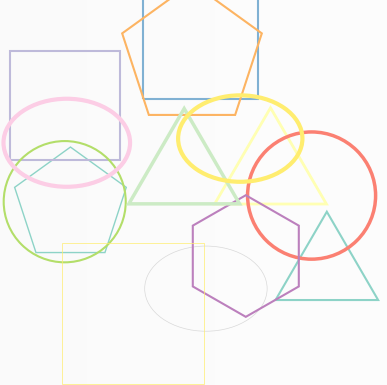[{"shape": "triangle", "thickness": 1.5, "radius": 0.76, "center": [0.843, 0.297]}, {"shape": "pentagon", "thickness": 1, "radius": 0.76, "center": [0.182, 0.467]}, {"shape": "triangle", "thickness": 2, "radius": 0.83, "center": [0.698, 0.553]}, {"shape": "square", "thickness": 1.5, "radius": 0.7, "center": [0.168, 0.726]}, {"shape": "circle", "thickness": 2.5, "radius": 0.83, "center": [0.804, 0.492]}, {"shape": "square", "thickness": 1.5, "radius": 0.74, "center": [0.516, 0.892]}, {"shape": "pentagon", "thickness": 1.5, "radius": 0.95, "center": [0.495, 0.855]}, {"shape": "circle", "thickness": 1.5, "radius": 0.79, "center": [0.167, 0.476]}, {"shape": "oval", "thickness": 3, "radius": 0.82, "center": [0.172, 0.629]}, {"shape": "oval", "thickness": 0.5, "radius": 0.79, "center": [0.531, 0.25]}, {"shape": "hexagon", "thickness": 1.5, "radius": 0.79, "center": [0.634, 0.335]}, {"shape": "triangle", "thickness": 2.5, "radius": 0.82, "center": [0.475, 0.553]}, {"shape": "square", "thickness": 0.5, "radius": 0.92, "center": [0.344, 0.186]}, {"shape": "oval", "thickness": 3, "radius": 0.8, "center": [0.62, 0.64]}]